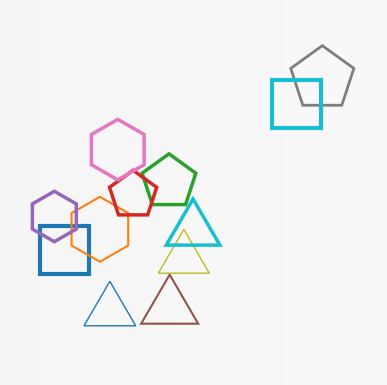[{"shape": "square", "thickness": 3, "radius": 0.31, "center": [0.167, 0.35]}, {"shape": "triangle", "thickness": 1, "radius": 0.39, "center": [0.283, 0.192]}, {"shape": "hexagon", "thickness": 1.5, "radius": 0.42, "center": [0.258, 0.404]}, {"shape": "pentagon", "thickness": 2.5, "radius": 0.36, "center": [0.436, 0.528]}, {"shape": "pentagon", "thickness": 2.5, "radius": 0.32, "center": [0.344, 0.494]}, {"shape": "hexagon", "thickness": 2.5, "radius": 0.33, "center": [0.14, 0.438]}, {"shape": "triangle", "thickness": 1.5, "radius": 0.42, "center": [0.438, 0.202]}, {"shape": "hexagon", "thickness": 2.5, "radius": 0.39, "center": [0.304, 0.611]}, {"shape": "pentagon", "thickness": 2, "radius": 0.43, "center": [0.832, 0.796]}, {"shape": "triangle", "thickness": 1, "radius": 0.38, "center": [0.474, 0.328]}, {"shape": "square", "thickness": 3, "radius": 0.31, "center": [0.765, 0.73]}, {"shape": "triangle", "thickness": 2.5, "radius": 0.4, "center": [0.498, 0.403]}]